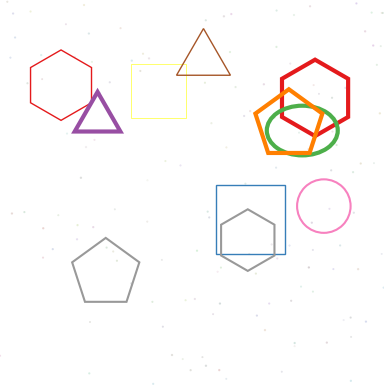[{"shape": "hexagon", "thickness": 1, "radius": 0.46, "center": [0.159, 0.779]}, {"shape": "hexagon", "thickness": 3, "radius": 0.5, "center": [0.818, 0.746]}, {"shape": "square", "thickness": 1, "radius": 0.45, "center": [0.651, 0.429]}, {"shape": "oval", "thickness": 3, "radius": 0.46, "center": [0.785, 0.661]}, {"shape": "triangle", "thickness": 3, "radius": 0.34, "center": [0.253, 0.693]}, {"shape": "pentagon", "thickness": 3, "radius": 0.46, "center": [0.75, 0.677]}, {"shape": "square", "thickness": 0.5, "radius": 0.36, "center": [0.412, 0.763]}, {"shape": "triangle", "thickness": 1, "radius": 0.4, "center": [0.529, 0.845]}, {"shape": "circle", "thickness": 1.5, "radius": 0.35, "center": [0.841, 0.465]}, {"shape": "hexagon", "thickness": 1.5, "radius": 0.4, "center": [0.644, 0.376]}, {"shape": "pentagon", "thickness": 1.5, "radius": 0.46, "center": [0.275, 0.29]}]